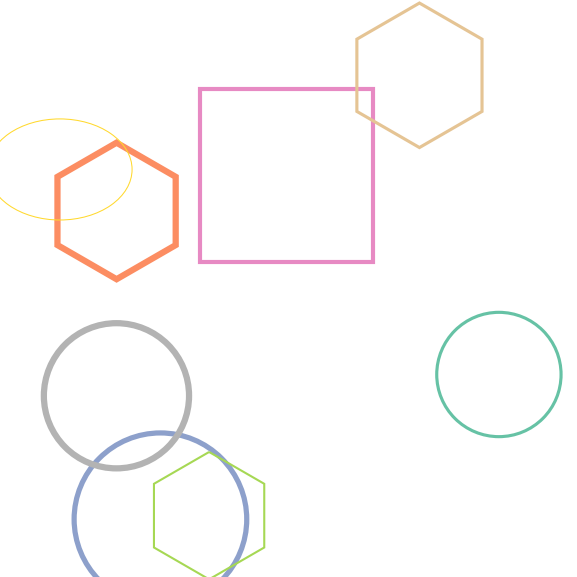[{"shape": "circle", "thickness": 1.5, "radius": 0.54, "center": [0.864, 0.351]}, {"shape": "hexagon", "thickness": 3, "radius": 0.59, "center": [0.202, 0.634]}, {"shape": "circle", "thickness": 2.5, "radius": 0.75, "center": [0.278, 0.1]}, {"shape": "square", "thickness": 2, "radius": 0.75, "center": [0.496, 0.696]}, {"shape": "hexagon", "thickness": 1, "radius": 0.55, "center": [0.362, 0.106]}, {"shape": "oval", "thickness": 0.5, "radius": 0.63, "center": [0.104, 0.706]}, {"shape": "hexagon", "thickness": 1.5, "radius": 0.63, "center": [0.726, 0.869]}, {"shape": "circle", "thickness": 3, "radius": 0.63, "center": [0.202, 0.314]}]